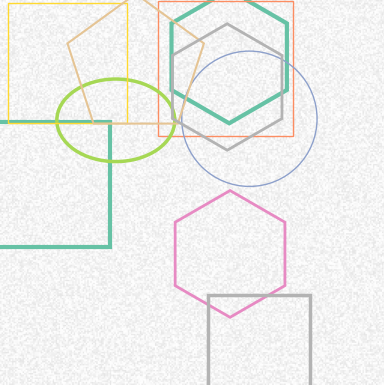[{"shape": "square", "thickness": 3, "radius": 0.82, "center": [0.122, 0.521]}, {"shape": "hexagon", "thickness": 3, "radius": 0.87, "center": [0.595, 0.853]}, {"shape": "square", "thickness": 1, "radius": 0.88, "center": [0.585, 0.821]}, {"shape": "circle", "thickness": 1, "radius": 0.88, "center": [0.648, 0.692]}, {"shape": "hexagon", "thickness": 2, "radius": 0.82, "center": [0.598, 0.34]}, {"shape": "oval", "thickness": 2.5, "radius": 0.77, "center": [0.301, 0.687]}, {"shape": "square", "thickness": 1, "radius": 0.78, "center": [0.175, 0.837]}, {"shape": "pentagon", "thickness": 1.5, "radius": 0.93, "center": [0.352, 0.83]}, {"shape": "square", "thickness": 2.5, "radius": 0.67, "center": [0.673, 0.1]}, {"shape": "hexagon", "thickness": 2, "radius": 0.82, "center": [0.59, 0.774]}]